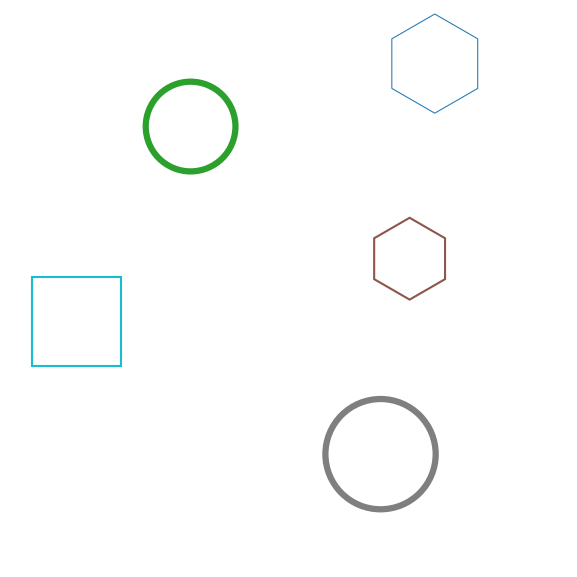[{"shape": "hexagon", "thickness": 0.5, "radius": 0.43, "center": [0.753, 0.889]}, {"shape": "circle", "thickness": 3, "radius": 0.39, "center": [0.33, 0.78]}, {"shape": "hexagon", "thickness": 1, "radius": 0.35, "center": [0.709, 0.551]}, {"shape": "circle", "thickness": 3, "radius": 0.48, "center": [0.659, 0.213]}, {"shape": "square", "thickness": 1, "radius": 0.38, "center": [0.133, 0.443]}]